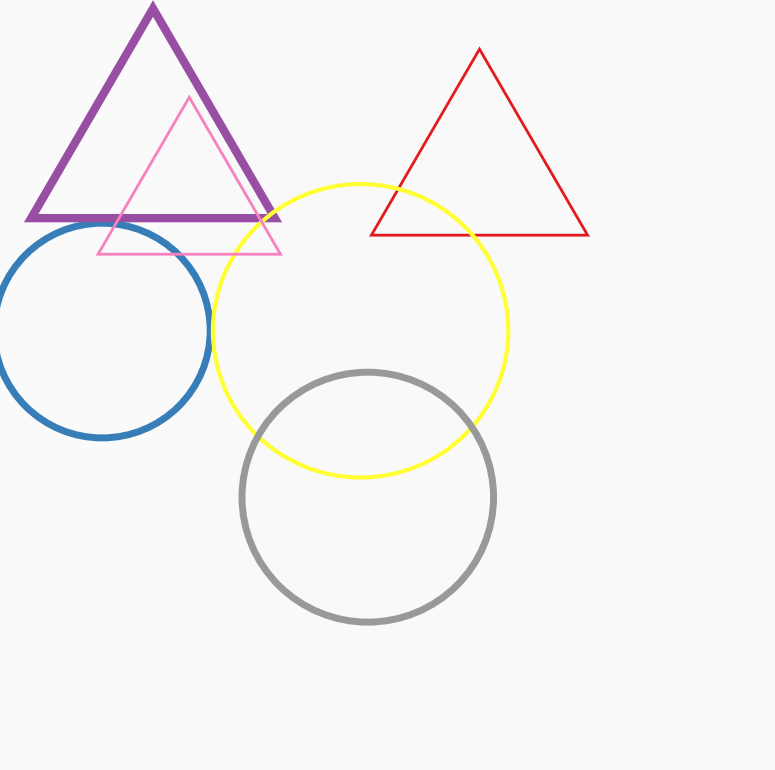[{"shape": "triangle", "thickness": 1, "radius": 0.81, "center": [0.619, 0.775]}, {"shape": "circle", "thickness": 2.5, "radius": 0.7, "center": [0.132, 0.571]}, {"shape": "triangle", "thickness": 3, "radius": 0.91, "center": [0.197, 0.807]}, {"shape": "circle", "thickness": 1.5, "radius": 0.95, "center": [0.465, 0.57]}, {"shape": "triangle", "thickness": 1, "radius": 0.68, "center": [0.244, 0.738]}, {"shape": "circle", "thickness": 2.5, "radius": 0.81, "center": [0.475, 0.354]}]